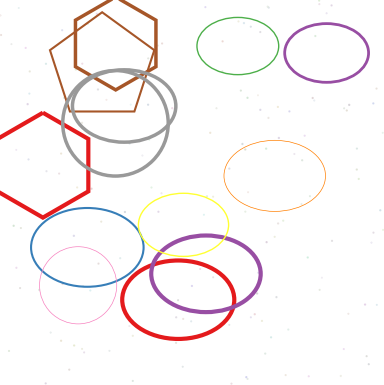[{"shape": "oval", "thickness": 3, "radius": 0.73, "center": [0.463, 0.222]}, {"shape": "hexagon", "thickness": 3, "radius": 0.68, "center": [0.111, 0.571]}, {"shape": "oval", "thickness": 1.5, "radius": 0.73, "center": [0.227, 0.357]}, {"shape": "oval", "thickness": 1, "radius": 0.53, "center": [0.618, 0.88]}, {"shape": "oval", "thickness": 3, "radius": 0.71, "center": [0.535, 0.289]}, {"shape": "oval", "thickness": 2, "radius": 0.54, "center": [0.848, 0.862]}, {"shape": "oval", "thickness": 0.5, "radius": 0.66, "center": [0.714, 0.543]}, {"shape": "oval", "thickness": 1, "radius": 0.59, "center": [0.477, 0.416]}, {"shape": "pentagon", "thickness": 1.5, "radius": 0.71, "center": [0.265, 0.826]}, {"shape": "hexagon", "thickness": 2.5, "radius": 0.6, "center": [0.301, 0.887]}, {"shape": "circle", "thickness": 0.5, "radius": 0.5, "center": [0.203, 0.259]}, {"shape": "oval", "thickness": 2.5, "radius": 0.67, "center": [0.322, 0.725]}, {"shape": "circle", "thickness": 2.5, "radius": 0.68, "center": [0.3, 0.68]}]